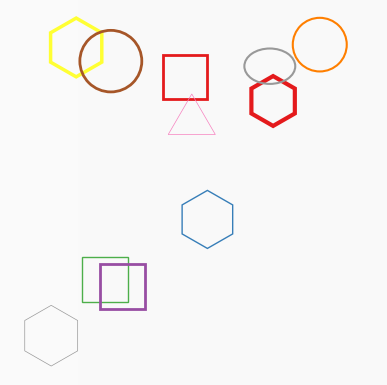[{"shape": "square", "thickness": 2, "radius": 0.29, "center": [0.477, 0.801]}, {"shape": "hexagon", "thickness": 3, "radius": 0.32, "center": [0.705, 0.738]}, {"shape": "hexagon", "thickness": 1, "radius": 0.38, "center": [0.535, 0.43]}, {"shape": "square", "thickness": 1, "radius": 0.29, "center": [0.271, 0.273]}, {"shape": "square", "thickness": 2, "radius": 0.29, "center": [0.316, 0.255]}, {"shape": "circle", "thickness": 1.5, "radius": 0.35, "center": [0.825, 0.884]}, {"shape": "hexagon", "thickness": 2.5, "radius": 0.38, "center": [0.197, 0.877]}, {"shape": "circle", "thickness": 2, "radius": 0.4, "center": [0.286, 0.841]}, {"shape": "triangle", "thickness": 0.5, "radius": 0.35, "center": [0.495, 0.686]}, {"shape": "hexagon", "thickness": 0.5, "radius": 0.39, "center": [0.132, 0.128]}, {"shape": "oval", "thickness": 1.5, "radius": 0.33, "center": [0.696, 0.828]}]